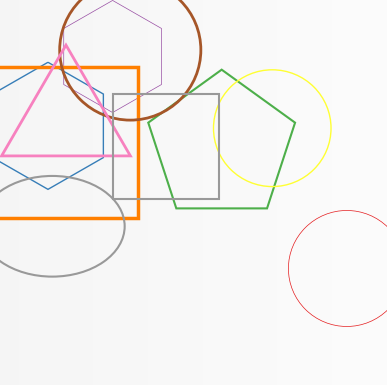[{"shape": "circle", "thickness": 0.5, "radius": 0.75, "center": [0.895, 0.303]}, {"shape": "hexagon", "thickness": 1, "radius": 0.83, "center": [0.124, 0.673]}, {"shape": "pentagon", "thickness": 1.5, "radius": 1.0, "center": [0.572, 0.62]}, {"shape": "hexagon", "thickness": 0.5, "radius": 0.73, "center": [0.291, 0.853]}, {"shape": "square", "thickness": 2.5, "radius": 0.98, "center": [0.162, 0.63]}, {"shape": "circle", "thickness": 1, "radius": 0.76, "center": [0.703, 0.667]}, {"shape": "circle", "thickness": 2, "radius": 0.91, "center": [0.336, 0.87]}, {"shape": "triangle", "thickness": 2, "radius": 0.96, "center": [0.17, 0.691]}, {"shape": "oval", "thickness": 1.5, "radius": 0.93, "center": [0.135, 0.412]}, {"shape": "square", "thickness": 1.5, "radius": 0.68, "center": [0.428, 0.619]}]